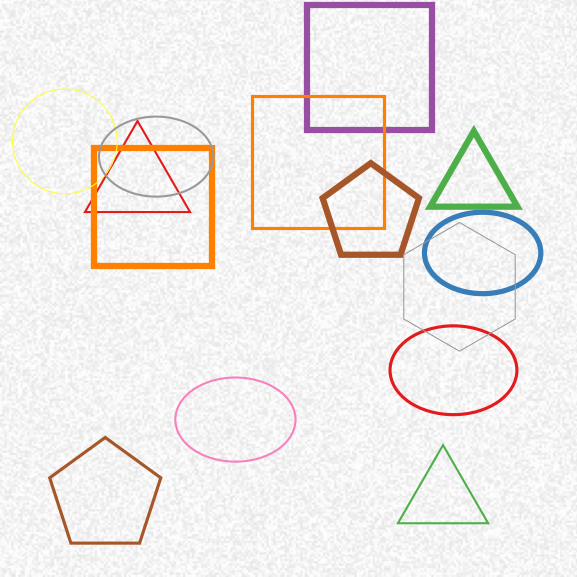[{"shape": "oval", "thickness": 1.5, "radius": 0.55, "center": [0.785, 0.358]}, {"shape": "triangle", "thickness": 1, "radius": 0.53, "center": [0.238, 0.684]}, {"shape": "oval", "thickness": 2.5, "radius": 0.5, "center": [0.836, 0.561]}, {"shape": "triangle", "thickness": 3, "radius": 0.44, "center": [0.82, 0.685]}, {"shape": "triangle", "thickness": 1, "radius": 0.45, "center": [0.767, 0.138]}, {"shape": "square", "thickness": 3, "radius": 0.54, "center": [0.64, 0.882]}, {"shape": "square", "thickness": 1.5, "radius": 0.57, "center": [0.551, 0.719]}, {"shape": "square", "thickness": 3, "radius": 0.51, "center": [0.264, 0.641]}, {"shape": "circle", "thickness": 0.5, "radius": 0.45, "center": [0.112, 0.754]}, {"shape": "pentagon", "thickness": 3, "radius": 0.44, "center": [0.642, 0.629]}, {"shape": "pentagon", "thickness": 1.5, "radius": 0.51, "center": [0.182, 0.14]}, {"shape": "oval", "thickness": 1, "radius": 0.52, "center": [0.408, 0.273]}, {"shape": "oval", "thickness": 1, "radius": 0.49, "center": [0.27, 0.728]}, {"shape": "hexagon", "thickness": 0.5, "radius": 0.56, "center": [0.796, 0.502]}]